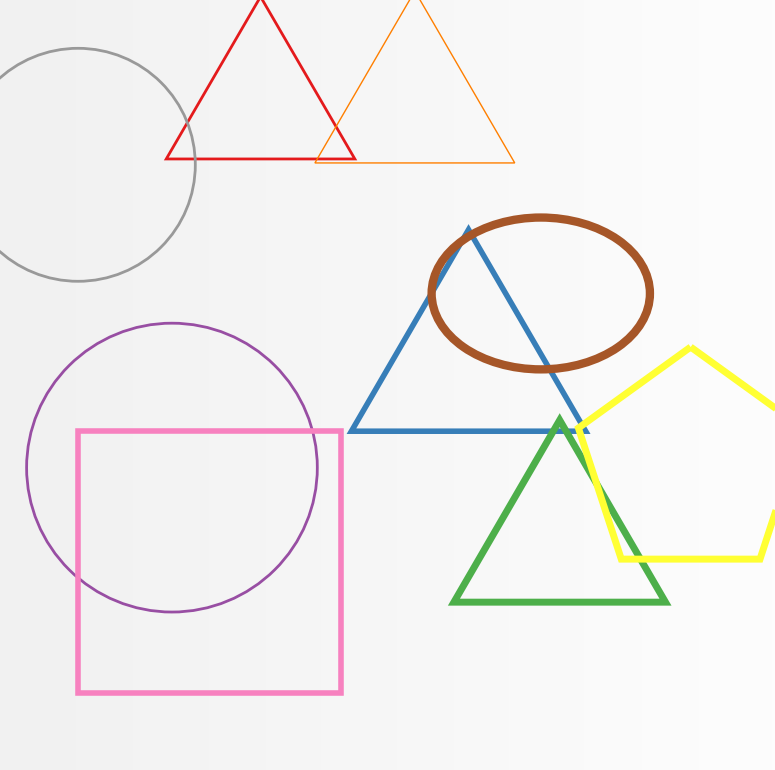[{"shape": "triangle", "thickness": 1, "radius": 0.7, "center": [0.336, 0.864]}, {"shape": "triangle", "thickness": 2, "radius": 0.87, "center": [0.605, 0.527]}, {"shape": "triangle", "thickness": 2.5, "radius": 0.79, "center": [0.722, 0.297]}, {"shape": "circle", "thickness": 1, "radius": 0.94, "center": [0.222, 0.393]}, {"shape": "triangle", "thickness": 0.5, "radius": 0.74, "center": [0.535, 0.863]}, {"shape": "pentagon", "thickness": 2.5, "radius": 0.76, "center": [0.891, 0.397]}, {"shape": "oval", "thickness": 3, "radius": 0.7, "center": [0.698, 0.619]}, {"shape": "square", "thickness": 2, "radius": 0.85, "center": [0.27, 0.271]}, {"shape": "circle", "thickness": 1, "radius": 0.76, "center": [0.101, 0.786]}]